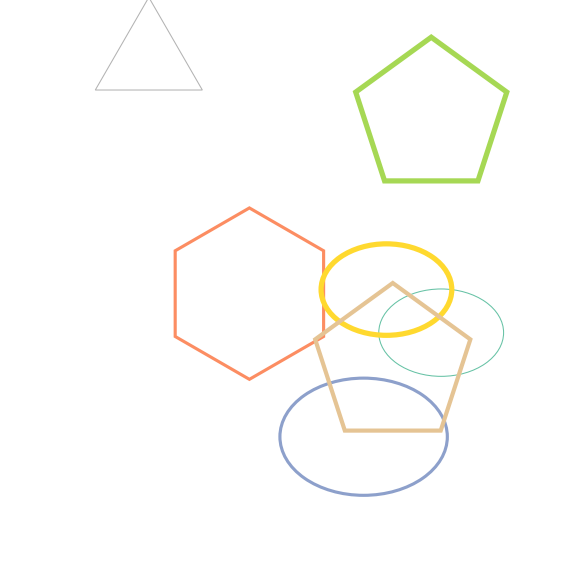[{"shape": "oval", "thickness": 0.5, "radius": 0.54, "center": [0.764, 0.423]}, {"shape": "hexagon", "thickness": 1.5, "radius": 0.74, "center": [0.432, 0.491]}, {"shape": "oval", "thickness": 1.5, "radius": 0.72, "center": [0.63, 0.243]}, {"shape": "pentagon", "thickness": 2.5, "radius": 0.69, "center": [0.747, 0.797]}, {"shape": "oval", "thickness": 2.5, "radius": 0.57, "center": [0.669, 0.498]}, {"shape": "pentagon", "thickness": 2, "radius": 0.71, "center": [0.68, 0.368]}, {"shape": "triangle", "thickness": 0.5, "radius": 0.53, "center": [0.258, 0.897]}]